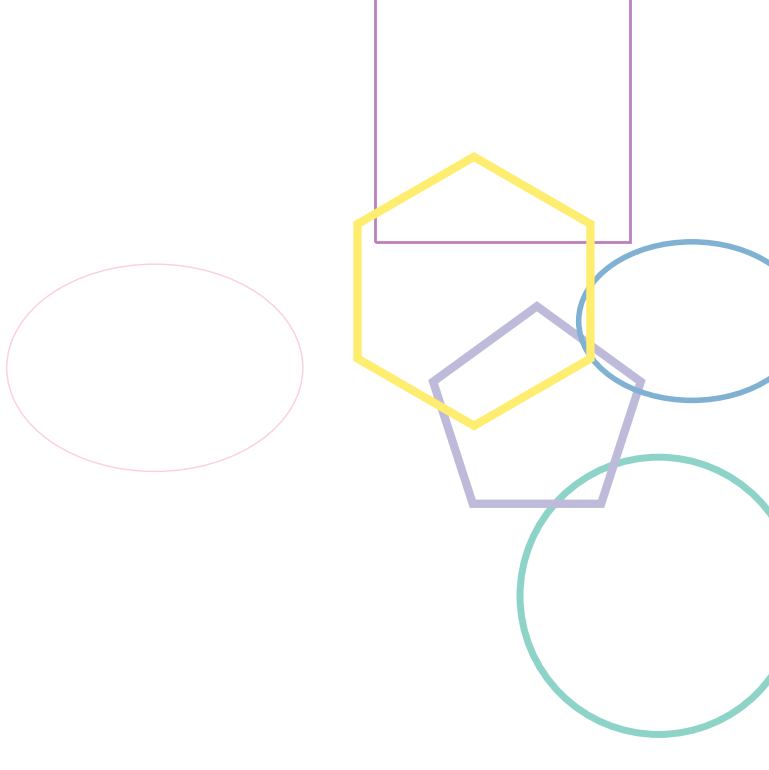[{"shape": "circle", "thickness": 2.5, "radius": 0.9, "center": [0.855, 0.226]}, {"shape": "pentagon", "thickness": 3, "radius": 0.71, "center": [0.697, 0.46]}, {"shape": "oval", "thickness": 2, "radius": 0.74, "center": [0.899, 0.583]}, {"shape": "oval", "thickness": 0.5, "radius": 0.96, "center": [0.201, 0.522]}, {"shape": "square", "thickness": 1, "radius": 0.83, "center": [0.652, 0.851]}, {"shape": "hexagon", "thickness": 3, "radius": 0.87, "center": [0.616, 0.622]}]